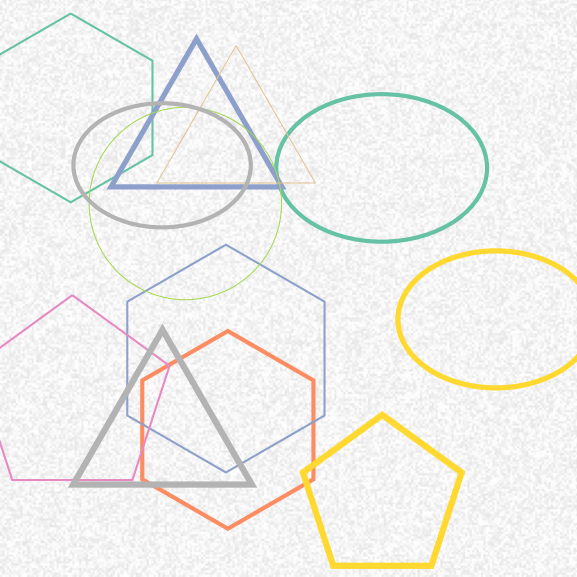[{"shape": "hexagon", "thickness": 1, "radius": 0.82, "center": [0.122, 0.812]}, {"shape": "oval", "thickness": 2, "radius": 0.91, "center": [0.661, 0.708]}, {"shape": "hexagon", "thickness": 2, "radius": 0.86, "center": [0.395, 0.255]}, {"shape": "triangle", "thickness": 2.5, "radius": 0.85, "center": [0.34, 0.761]}, {"shape": "hexagon", "thickness": 1, "radius": 0.99, "center": [0.391, 0.378]}, {"shape": "pentagon", "thickness": 1, "radius": 0.88, "center": [0.125, 0.311]}, {"shape": "circle", "thickness": 0.5, "radius": 0.83, "center": [0.321, 0.647]}, {"shape": "pentagon", "thickness": 3, "radius": 0.72, "center": [0.662, 0.136]}, {"shape": "oval", "thickness": 2.5, "radius": 0.85, "center": [0.859, 0.446]}, {"shape": "triangle", "thickness": 0.5, "radius": 0.79, "center": [0.409, 0.762]}, {"shape": "oval", "thickness": 2, "radius": 0.77, "center": [0.281, 0.713]}, {"shape": "triangle", "thickness": 3, "radius": 0.89, "center": [0.281, 0.249]}]